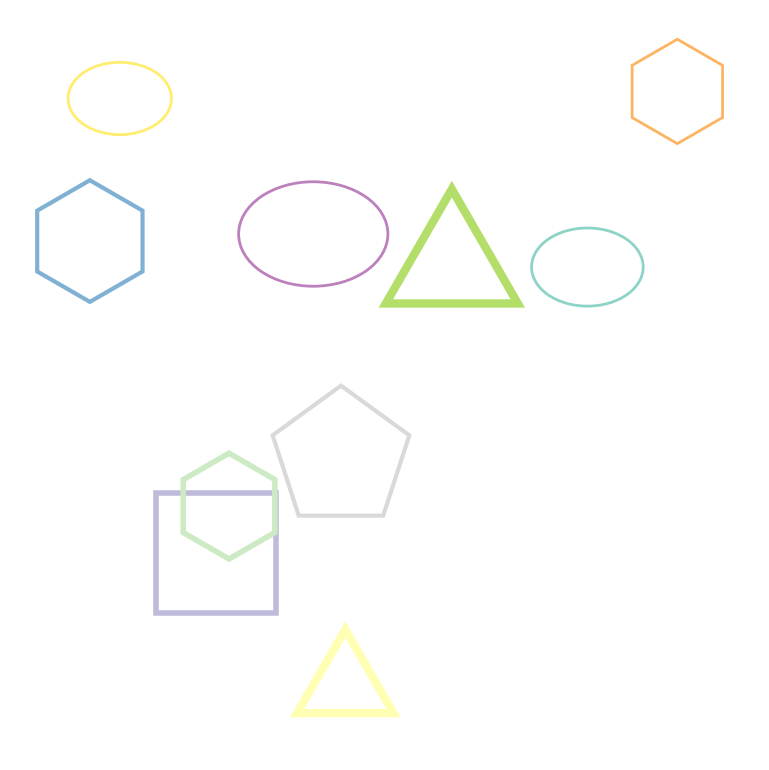[{"shape": "oval", "thickness": 1, "radius": 0.36, "center": [0.763, 0.653]}, {"shape": "triangle", "thickness": 3, "radius": 0.36, "center": [0.448, 0.11]}, {"shape": "square", "thickness": 2, "radius": 0.39, "center": [0.28, 0.282]}, {"shape": "hexagon", "thickness": 1.5, "radius": 0.39, "center": [0.117, 0.687]}, {"shape": "hexagon", "thickness": 1, "radius": 0.34, "center": [0.88, 0.881]}, {"shape": "triangle", "thickness": 3, "radius": 0.49, "center": [0.587, 0.655]}, {"shape": "pentagon", "thickness": 1.5, "radius": 0.47, "center": [0.443, 0.406]}, {"shape": "oval", "thickness": 1, "radius": 0.48, "center": [0.407, 0.696]}, {"shape": "hexagon", "thickness": 2, "radius": 0.34, "center": [0.297, 0.343]}, {"shape": "oval", "thickness": 1, "radius": 0.34, "center": [0.156, 0.872]}]